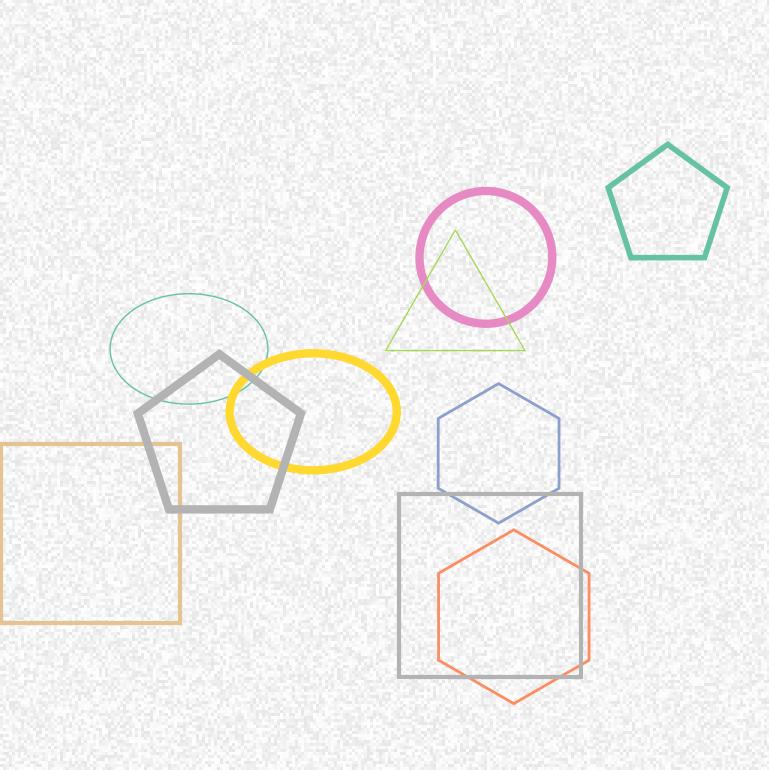[{"shape": "oval", "thickness": 0.5, "radius": 0.51, "center": [0.245, 0.547]}, {"shape": "pentagon", "thickness": 2, "radius": 0.41, "center": [0.867, 0.731]}, {"shape": "hexagon", "thickness": 1, "radius": 0.56, "center": [0.667, 0.199]}, {"shape": "hexagon", "thickness": 1, "radius": 0.45, "center": [0.648, 0.411]}, {"shape": "circle", "thickness": 3, "radius": 0.43, "center": [0.631, 0.666]}, {"shape": "triangle", "thickness": 0.5, "radius": 0.52, "center": [0.591, 0.597]}, {"shape": "oval", "thickness": 3, "radius": 0.54, "center": [0.407, 0.465]}, {"shape": "square", "thickness": 1.5, "radius": 0.58, "center": [0.118, 0.307]}, {"shape": "square", "thickness": 1.5, "radius": 0.59, "center": [0.636, 0.239]}, {"shape": "pentagon", "thickness": 3, "radius": 0.56, "center": [0.285, 0.429]}]